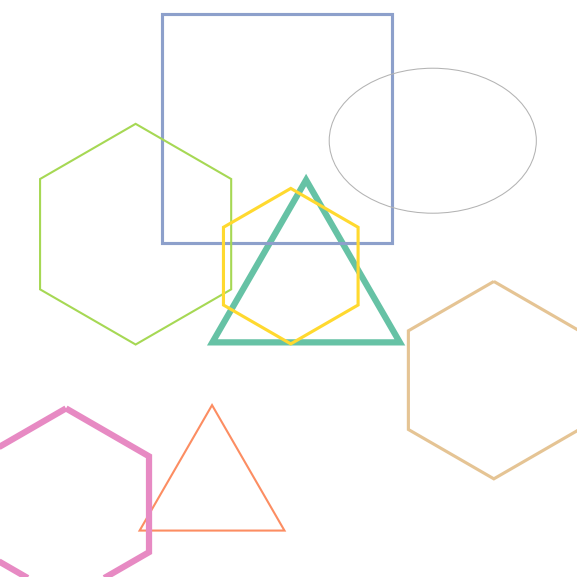[{"shape": "triangle", "thickness": 3, "radius": 0.94, "center": [0.53, 0.5]}, {"shape": "triangle", "thickness": 1, "radius": 0.72, "center": [0.367, 0.153]}, {"shape": "square", "thickness": 1.5, "radius": 0.99, "center": [0.48, 0.777]}, {"shape": "hexagon", "thickness": 3, "radius": 0.83, "center": [0.114, 0.126]}, {"shape": "hexagon", "thickness": 1, "radius": 0.96, "center": [0.235, 0.594]}, {"shape": "hexagon", "thickness": 1.5, "radius": 0.67, "center": [0.504, 0.538]}, {"shape": "hexagon", "thickness": 1.5, "radius": 0.85, "center": [0.855, 0.341]}, {"shape": "oval", "thickness": 0.5, "radius": 0.9, "center": [0.749, 0.755]}]